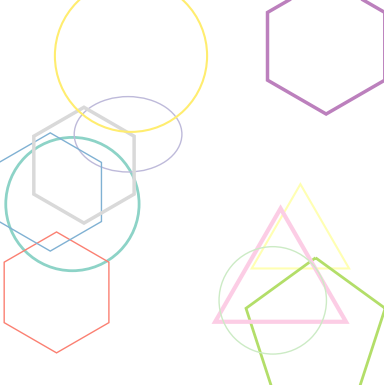[{"shape": "circle", "thickness": 2, "radius": 0.87, "center": [0.188, 0.47]}, {"shape": "triangle", "thickness": 1.5, "radius": 0.73, "center": [0.78, 0.376]}, {"shape": "oval", "thickness": 1, "radius": 0.7, "center": [0.333, 0.651]}, {"shape": "hexagon", "thickness": 1, "radius": 0.79, "center": [0.147, 0.24]}, {"shape": "hexagon", "thickness": 1, "radius": 0.77, "center": [0.131, 0.501]}, {"shape": "pentagon", "thickness": 2, "radius": 0.95, "center": [0.82, 0.14]}, {"shape": "triangle", "thickness": 3, "radius": 0.98, "center": [0.729, 0.262]}, {"shape": "hexagon", "thickness": 2.5, "radius": 0.75, "center": [0.218, 0.571]}, {"shape": "hexagon", "thickness": 2.5, "radius": 0.88, "center": [0.847, 0.88]}, {"shape": "circle", "thickness": 1, "radius": 0.7, "center": [0.708, 0.22]}, {"shape": "circle", "thickness": 1.5, "radius": 0.99, "center": [0.34, 0.855]}]